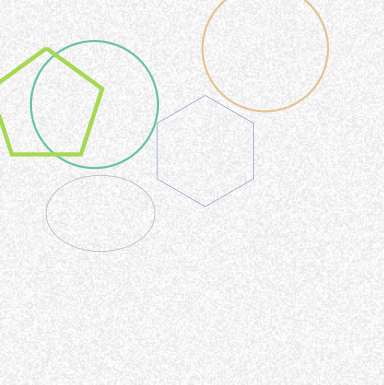[{"shape": "circle", "thickness": 1.5, "radius": 0.82, "center": [0.245, 0.728]}, {"shape": "hexagon", "thickness": 0.5, "radius": 0.72, "center": [0.533, 0.608]}, {"shape": "pentagon", "thickness": 3, "radius": 0.76, "center": [0.121, 0.722]}, {"shape": "circle", "thickness": 1.5, "radius": 0.82, "center": [0.689, 0.874]}, {"shape": "oval", "thickness": 0.5, "radius": 0.71, "center": [0.261, 0.446]}]